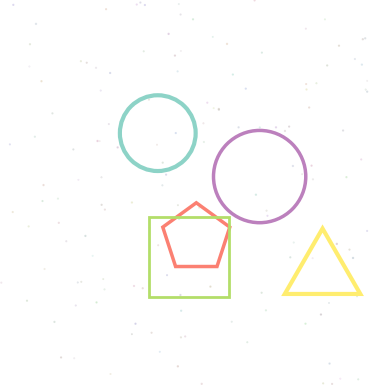[{"shape": "circle", "thickness": 3, "radius": 0.49, "center": [0.41, 0.654]}, {"shape": "pentagon", "thickness": 2.5, "radius": 0.46, "center": [0.51, 0.382]}, {"shape": "square", "thickness": 2, "radius": 0.52, "center": [0.491, 0.332]}, {"shape": "circle", "thickness": 2.5, "radius": 0.6, "center": [0.674, 0.541]}, {"shape": "triangle", "thickness": 3, "radius": 0.57, "center": [0.838, 0.293]}]